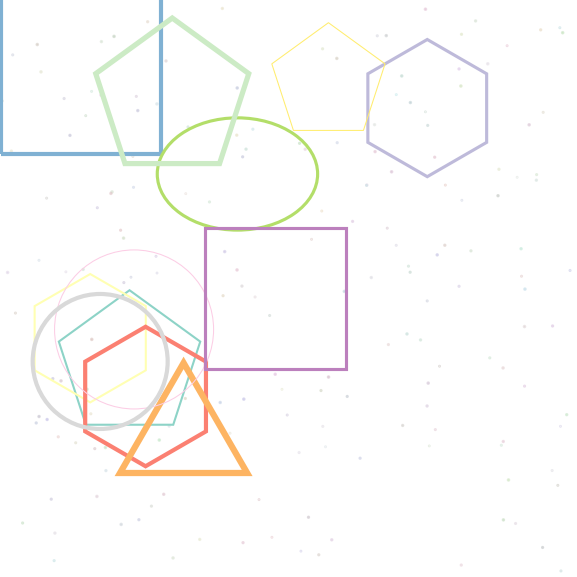[{"shape": "pentagon", "thickness": 1, "radius": 0.64, "center": [0.224, 0.368]}, {"shape": "hexagon", "thickness": 1, "radius": 0.56, "center": [0.156, 0.414]}, {"shape": "hexagon", "thickness": 1.5, "radius": 0.59, "center": [0.74, 0.812]}, {"shape": "hexagon", "thickness": 2, "radius": 0.6, "center": [0.252, 0.313]}, {"shape": "square", "thickness": 2, "radius": 0.69, "center": [0.14, 0.871]}, {"shape": "triangle", "thickness": 3, "radius": 0.64, "center": [0.318, 0.244]}, {"shape": "oval", "thickness": 1.5, "radius": 0.69, "center": [0.411, 0.698]}, {"shape": "circle", "thickness": 0.5, "radius": 0.69, "center": [0.232, 0.429]}, {"shape": "circle", "thickness": 2, "radius": 0.58, "center": [0.173, 0.373]}, {"shape": "square", "thickness": 1.5, "radius": 0.61, "center": [0.477, 0.482]}, {"shape": "pentagon", "thickness": 2.5, "radius": 0.7, "center": [0.298, 0.829]}, {"shape": "pentagon", "thickness": 0.5, "radius": 0.52, "center": [0.569, 0.857]}]